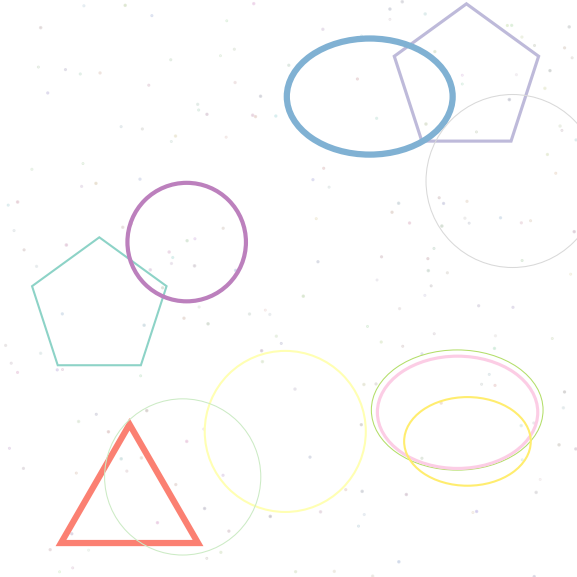[{"shape": "pentagon", "thickness": 1, "radius": 0.61, "center": [0.172, 0.466]}, {"shape": "circle", "thickness": 1, "radius": 0.7, "center": [0.494, 0.252]}, {"shape": "pentagon", "thickness": 1.5, "radius": 0.66, "center": [0.808, 0.861]}, {"shape": "triangle", "thickness": 3, "radius": 0.69, "center": [0.224, 0.127]}, {"shape": "oval", "thickness": 3, "radius": 0.72, "center": [0.64, 0.832]}, {"shape": "oval", "thickness": 0.5, "radius": 0.74, "center": [0.792, 0.289]}, {"shape": "oval", "thickness": 1.5, "radius": 0.69, "center": [0.792, 0.285]}, {"shape": "circle", "thickness": 0.5, "radius": 0.75, "center": [0.887, 0.686]}, {"shape": "circle", "thickness": 2, "radius": 0.51, "center": [0.323, 0.58]}, {"shape": "circle", "thickness": 0.5, "radius": 0.68, "center": [0.316, 0.173]}, {"shape": "oval", "thickness": 1, "radius": 0.55, "center": [0.809, 0.235]}]